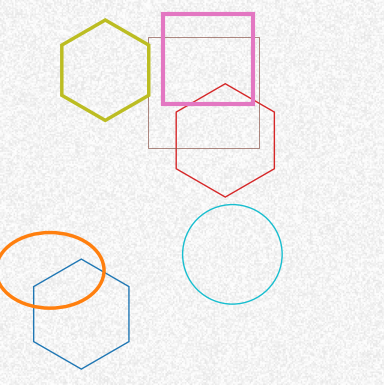[{"shape": "hexagon", "thickness": 1, "radius": 0.71, "center": [0.211, 0.184]}, {"shape": "oval", "thickness": 2.5, "radius": 0.7, "center": [0.13, 0.298]}, {"shape": "hexagon", "thickness": 1, "radius": 0.74, "center": [0.585, 0.635]}, {"shape": "square", "thickness": 0.5, "radius": 0.72, "center": [0.529, 0.76]}, {"shape": "square", "thickness": 3, "radius": 0.59, "center": [0.541, 0.846]}, {"shape": "hexagon", "thickness": 2.5, "radius": 0.65, "center": [0.273, 0.818]}, {"shape": "circle", "thickness": 1, "radius": 0.65, "center": [0.604, 0.339]}]